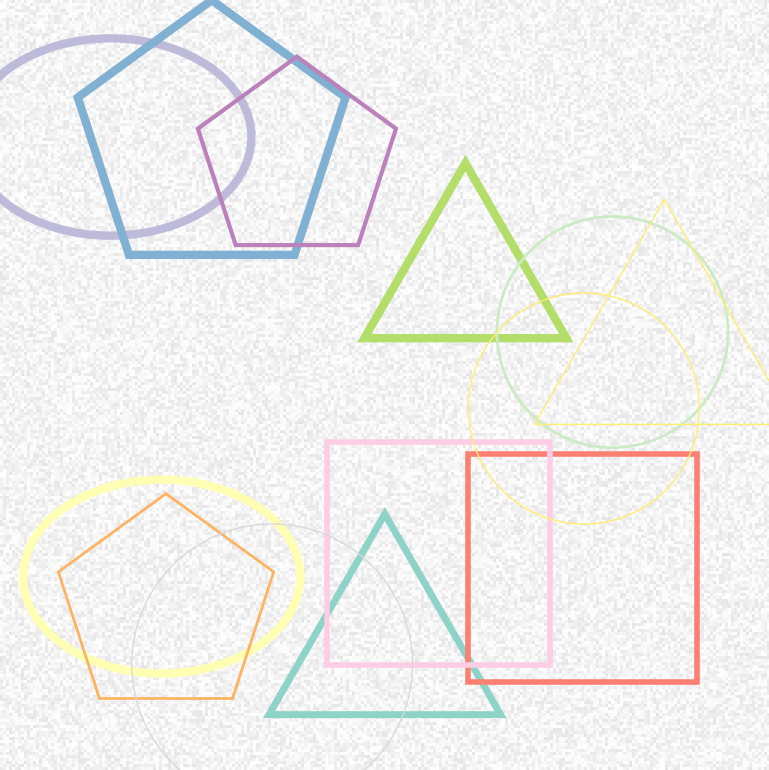[{"shape": "triangle", "thickness": 2.5, "radius": 0.87, "center": [0.5, 0.159]}, {"shape": "oval", "thickness": 3, "radius": 0.9, "center": [0.21, 0.251]}, {"shape": "oval", "thickness": 3, "radius": 0.92, "center": [0.144, 0.822]}, {"shape": "square", "thickness": 2, "radius": 0.74, "center": [0.757, 0.262]}, {"shape": "pentagon", "thickness": 3, "radius": 0.91, "center": [0.275, 0.817]}, {"shape": "pentagon", "thickness": 1, "radius": 0.74, "center": [0.216, 0.212]}, {"shape": "triangle", "thickness": 3, "radius": 0.76, "center": [0.604, 0.637]}, {"shape": "square", "thickness": 2, "radius": 0.72, "center": [0.57, 0.281]}, {"shape": "circle", "thickness": 0.5, "radius": 0.91, "center": [0.353, 0.137]}, {"shape": "pentagon", "thickness": 1.5, "radius": 0.68, "center": [0.386, 0.791]}, {"shape": "circle", "thickness": 1, "radius": 0.75, "center": [0.795, 0.569]}, {"shape": "triangle", "thickness": 0.5, "radius": 0.97, "center": [0.863, 0.546]}, {"shape": "circle", "thickness": 0.5, "radius": 0.75, "center": [0.758, 0.469]}]